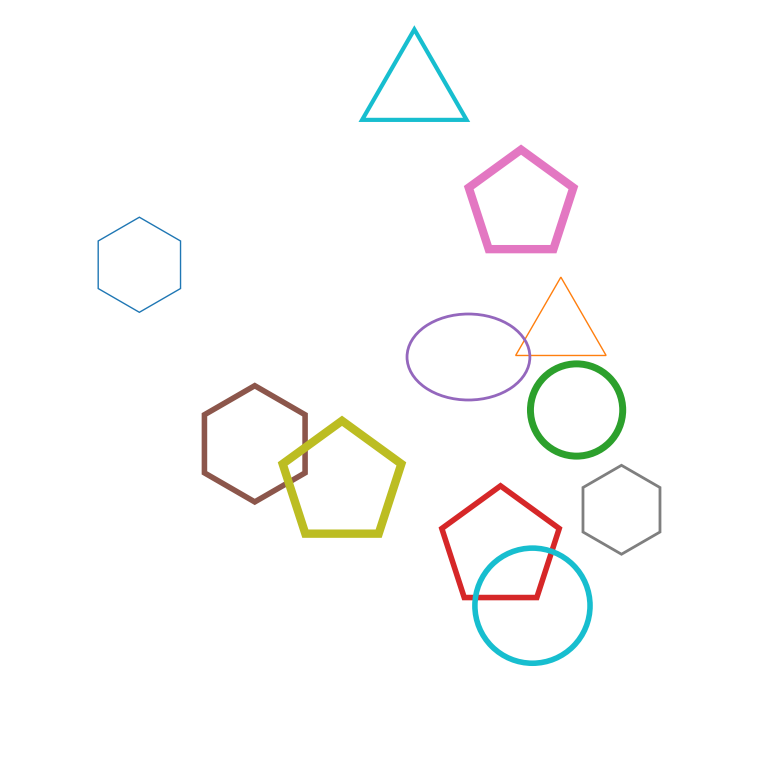[{"shape": "hexagon", "thickness": 0.5, "radius": 0.31, "center": [0.181, 0.656]}, {"shape": "triangle", "thickness": 0.5, "radius": 0.34, "center": [0.728, 0.572]}, {"shape": "circle", "thickness": 2.5, "radius": 0.3, "center": [0.749, 0.468]}, {"shape": "pentagon", "thickness": 2, "radius": 0.4, "center": [0.65, 0.289]}, {"shape": "oval", "thickness": 1, "radius": 0.4, "center": [0.608, 0.536]}, {"shape": "hexagon", "thickness": 2, "radius": 0.38, "center": [0.331, 0.424]}, {"shape": "pentagon", "thickness": 3, "radius": 0.36, "center": [0.677, 0.734]}, {"shape": "hexagon", "thickness": 1, "radius": 0.29, "center": [0.807, 0.338]}, {"shape": "pentagon", "thickness": 3, "radius": 0.41, "center": [0.444, 0.372]}, {"shape": "circle", "thickness": 2, "radius": 0.37, "center": [0.692, 0.213]}, {"shape": "triangle", "thickness": 1.5, "radius": 0.39, "center": [0.538, 0.883]}]